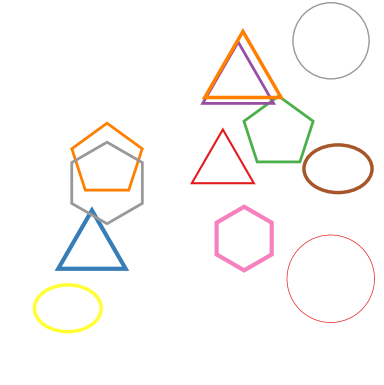[{"shape": "circle", "thickness": 0.5, "radius": 0.57, "center": [0.859, 0.276]}, {"shape": "triangle", "thickness": 1.5, "radius": 0.47, "center": [0.579, 0.571]}, {"shape": "triangle", "thickness": 3, "radius": 0.51, "center": [0.239, 0.352]}, {"shape": "pentagon", "thickness": 2, "radius": 0.47, "center": [0.724, 0.656]}, {"shape": "triangle", "thickness": 2, "radius": 0.53, "center": [0.619, 0.785]}, {"shape": "triangle", "thickness": 2.5, "radius": 0.57, "center": [0.631, 0.804]}, {"shape": "pentagon", "thickness": 2, "radius": 0.48, "center": [0.278, 0.584]}, {"shape": "oval", "thickness": 2.5, "radius": 0.43, "center": [0.176, 0.199]}, {"shape": "oval", "thickness": 2.5, "radius": 0.44, "center": [0.878, 0.562]}, {"shape": "hexagon", "thickness": 3, "radius": 0.41, "center": [0.634, 0.38]}, {"shape": "hexagon", "thickness": 2, "radius": 0.53, "center": [0.278, 0.525]}, {"shape": "circle", "thickness": 1, "radius": 0.49, "center": [0.86, 0.894]}]